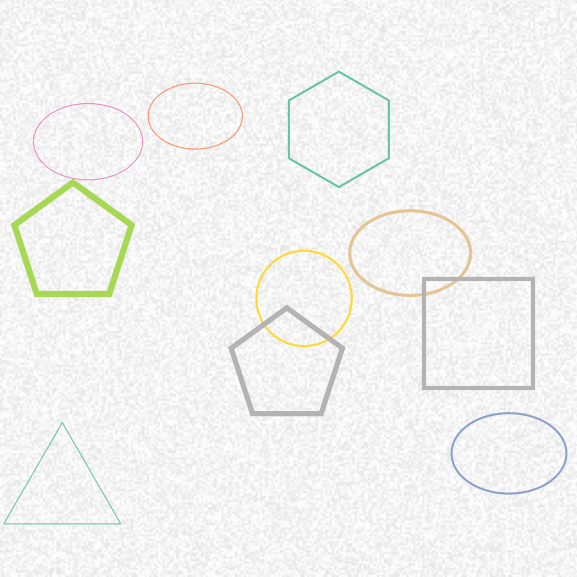[{"shape": "triangle", "thickness": 0.5, "radius": 0.58, "center": [0.108, 0.15]}, {"shape": "hexagon", "thickness": 1, "radius": 0.5, "center": [0.587, 0.775]}, {"shape": "oval", "thickness": 0.5, "radius": 0.41, "center": [0.338, 0.798]}, {"shape": "oval", "thickness": 1, "radius": 0.5, "center": [0.881, 0.214]}, {"shape": "oval", "thickness": 0.5, "radius": 0.47, "center": [0.152, 0.754]}, {"shape": "pentagon", "thickness": 3, "radius": 0.53, "center": [0.126, 0.576]}, {"shape": "circle", "thickness": 1, "radius": 0.41, "center": [0.526, 0.482]}, {"shape": "oval", "thickness": 1.5, "radius": 0.52, "center": [0.71, 0.561]}, {"shape": "pentagon", "thickness": 2.5, "radius": 0.51, "center": [0.497, 0.365]}, {"shape": "square", "thickness": 2, "radius": 0.47, "center": [0.829, 0.422]}]